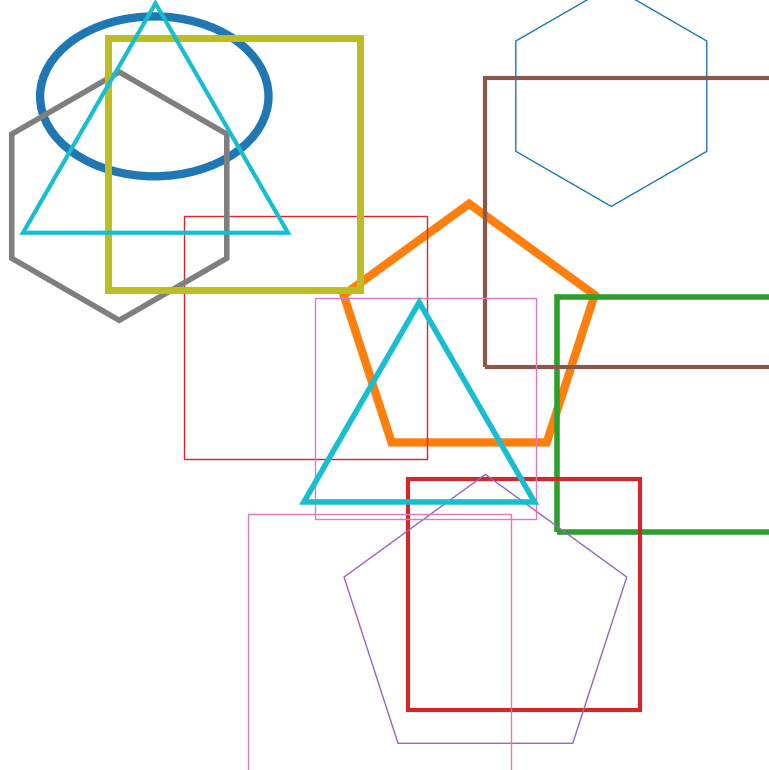[{"shape": "hexagon", "thickness": 0.5, "radius": 0.72, "center": [0.794, 0.875]}, {"shape": "oval", "thickness": 3, "radius": 0.74, "center": [0.2, 0.875]}, {"shape": "pentagon", "thickness": 3, "radius": 0.86, "center": [0.609, 0.564]}, {"shape": "square", "thickness": 2, "radius": 0.76, "center": [0.876, 0.462]}, {"shape": "square", "thickness": 1.5, "radius": 0.75, "center": [0.681, 0.228]}, {"shape": "square", "thickness": 0.5, "radius": 0.79, "center": [0.397, 0.562]}, {"shape": "pentagon", "thickness": 0.5, "radius": 0.97, "center": [0.63, 0.191]}, {"shape": "square", "thickness": 1.5, "radius": 0.94, "center": [0.818, 0.711]}, {"shape": "square", "thickness": 0.5, "radius": 0.72, "center": [0.553, 0.47]}, {"shape": "square", "thickness": 0.5, "radius": 0.85, "center": [0.493, 0.161]}, {"shape": "hexagon", "thickness": 2, "radius": 0.81, "center": [0.155, 0.745]}, {"shape": "square", "thickness": 2.5, "radius": 0.82, "center": [0.304, 0.787]}, {"shape": "triangle", "thickness": 2, "radius": 0.86, "center": [0.544, 0.435]}, {"shape": "triangle", "thickness": 1.5, "radius": 0.99, "center": [0.202, 0.797]}]